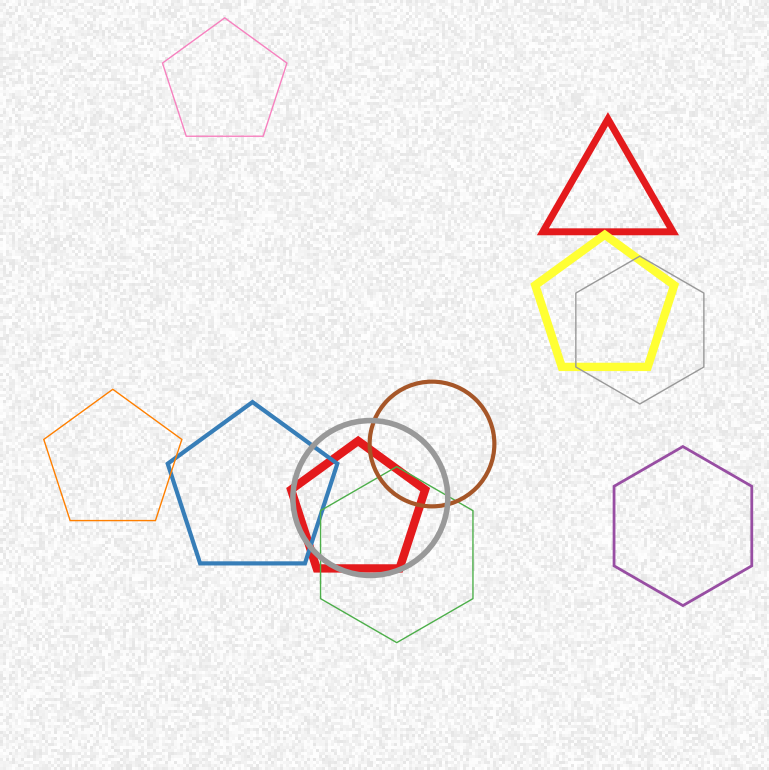[{"shape": "pentagon", "thickness": 3, "radius": 0.46, "center": [0.465, 0.336]}, {"shape": "triangle", "thickness": 2.5, "radius": 0.49, "center": [0.79, 0.748]}, {"shape": "pentagon", "thickness": 1.5, "radius": 0.58, "center": [0.328, 0.362]}, {"shape": "hexagon", "thickness": 0.5, "radius": 0.57, "center": [0.515, 0.28]}, {"shape": "hexagon", "thickness": 1, "radius": 0.52, "center": [0.887, 0.317]}, {"shape": "pentagon", "thickness": 0.5, "radius": 0.47, "center": [0.146, 0.4]}, {"shape": "pentagon", "thickness": 3, "radius": 0.47, "center": [0.785, 0.6]}, {"shape": "circle", "thickness": 1.5, "radius": 0.41, "center": [0.561, 0.423]}, {"shape": "pentagon", "thickness": 0.5, "radius": 0.42, "center": [0.292, 0.892]}, {"shape": "hexagon", "thickness": 0.5, "radius": 0.48, "center": [0.831, 0.571]}, {"shape": "circle", "thickness": 2, "radius": 0.5, "center": [0.481, 0.353]}]